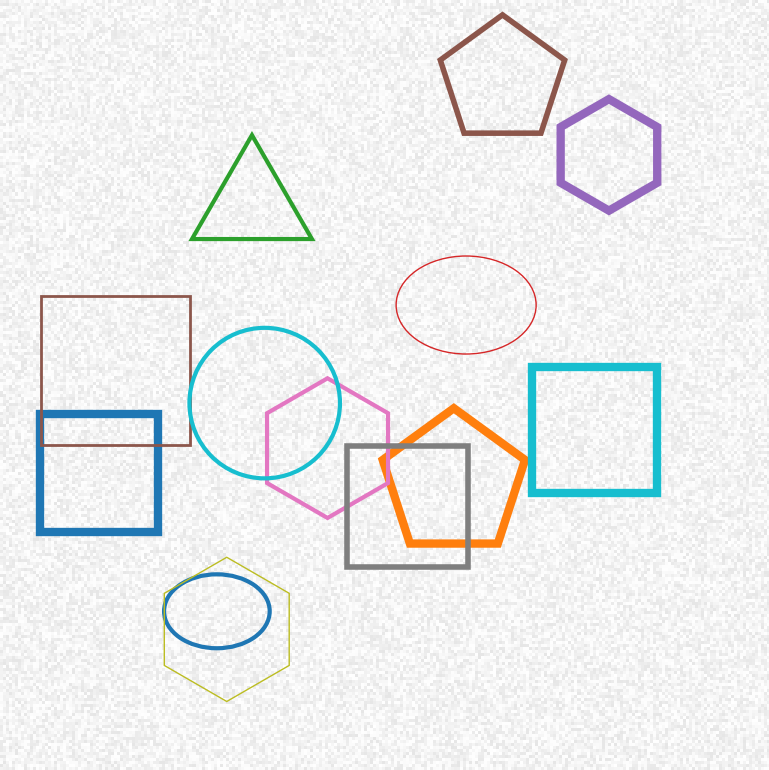[{"shape": "oval", "thickness": 1.5, "radius": 0.34, "center": [0.282, 0.206]}, {"shape": "square", "thickness": 3, "radius": 0.38, "center": [0.128, 0.386]}, {"shape": "pentagon", "thickness": 3, "radius": 0.49, "center": [0.589, 0.373]}, {"shape": "triangle", "thickness": 1.5, "radius": 0.45, "center": [0.327, 0.735]}, {"shape": "oval", "thickness": 0.5, "radius": 0.45, "center": [0.605, 0.604]}, {"shape": "hexagon", "thickness": 3, "radius": 0.36, "center": [0.791, 0.799]}, {"shape": "pentagon", "thickness": 2, "radius": 0.42, "center": [0.653, 0.896]}, {"shape": "square", "thickness": 1, "radius": 0.48, "center": [0.149, 0.519]}, {"shape": "hexagon", "thickness": 1.5, "radius": 0.45, "center": [0.425, 0.418]}, {"shape": "square", "thickness": 2, "radius": 0.39, "center": [0.529, 0.343]}, {"shape": "hexagon", "thickness": 0.5, "radius": 0.47, "center": [0.294, 0.183]}, {"shape": "circle", "thickness": 1.5, "radius": 0.49, "center": [0.344, 0.477]}, {"shape": "square", "thickness": 3, "radius": 0.41, "center": [0.772, 0.442]}]